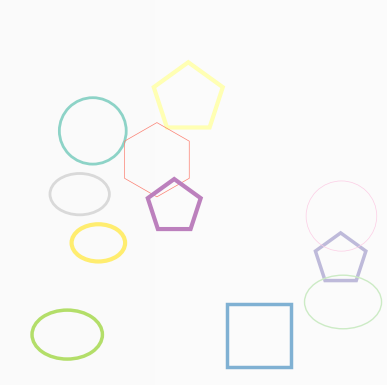[{"shape": "circle", "thickness": 2, "radius": 0.43, "center": [0.239, 0.66]}, {"shape": "pentagon", "thickness": 3, "radius": 0.47, "center": [0.486, 0.745]}, {"shape": "pentagon", "thickness": 2.5, "radius": 0.34, "center": [0.879, 0.327]}, {"shape": "hexagon", "thickness": 0.5, "radius": 0.48, "center": [0.405, 0.585]}, {"shape": "square", "thickness": 2.5, "radius": 0.41, "center": [0.669, 0.129]}, {"shape": "oval", "thickness": 2.5, "radius": 0.45, "center": [0.173, 0.131]}, {"shape": "circle", "thickness": 0.5, "radius": 0.46, "center": [0.881, 0.439]}, {"shape": "oval", "thickness": 2, "radius": 0.38, "center": [0.206, 0.496]}, {"shape": "pentagon", "thickness": 3, "radius": 0.36, "center": [0.45, 0.463]}, {"shape": "oval", "thickness": 1, "radius": 0.5, "center": [0.885, 0.216]}, {"shape": "oval", "thickness": 3, "radius": 0.35, "center": [0.254, 0.369]}]